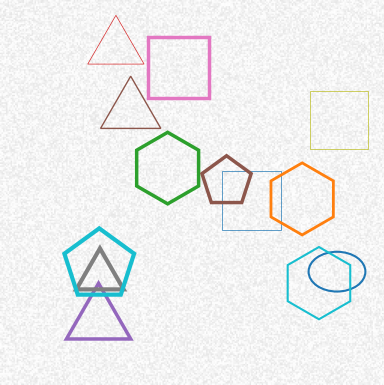[{"shape": "oval", "thickness": 1.5, "radius": 0.37, "center": [0.875, 0.294]}, {"shape": "square", "thickness": 0.5, "radius": 0.38, "center": [0.654, 0.48]}, {"shape": "hexagon", "thickness": 2, "radius": 0.47, "center": [0.785, 0.483]}, {"shape": "hexagon", "thickness": 2.5, "radius": 0.46, "center": [0.435, 0.563]}, {"shape": "triangle", "thickness": 0.5, "radius": 0.42, "center": [0.301, 0.876]}, {"shape": "triangle", "thickness": 2.5, "radius": 0.48, "center": [0.256, 0.168]}, {"shape": "triangle", "thickness": 1, "radius": 0.45, "center": [0.339, 0.712]}, {"shape": "pentagon", "thickness": 2.5, "radius": 0.34, "center": [0.588, 0.528]}, {"shape": "square", "thickness": 2.5, "radius": 0.4, "center": [0.464, 0.825]}, {"shape": "triangle", "thickness": 3, "radius": 0.35, "center": [0.26, 0.284]}, {"shape": "square", "thickness": 0.5, "radius": 0.38, "center": [0.881, 0.689]}, {"shape": "pentagon", "thickness": 3, "radius": 0.48, "center": [0.258, 0.312]}, {"shape": "hexagon", "thickness": 1.5, "radius": 0.47, "center": [0.828, 0.265]}]